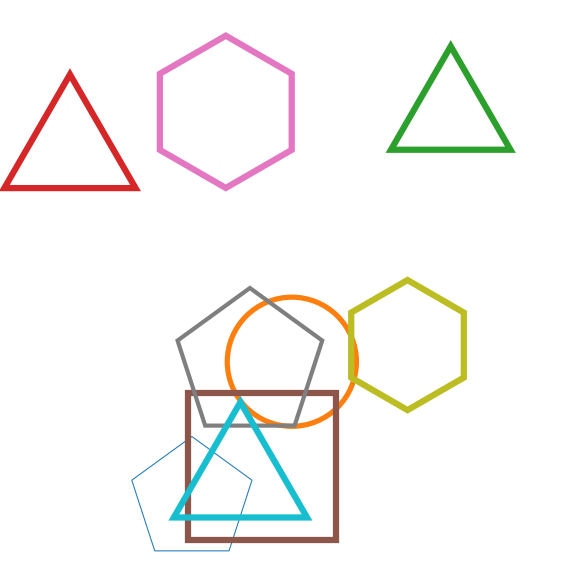[{"shape": "pentagon", "thickness": 0.5, "radius": 0.55, "center": [0.332, 0.134]}, {"shape": "circle", "thickness": 2.5, "radius": 0.56, "center": [0.505, 0.373]}, {"shape": "triangle", "thickness": 3, "radius": 0.6, "center": [0.78, 0.8]}, {"shape": "triangle", "thickness": 3, "radius": 0.66, "center": [0.121, 0.739]}, {"shape": "square", "thickness": 3, "radius": 0.64, "center": [0.454, 0.192]}, {"shape": "hexagon", "thickness": 3, "radius": 0.66, "center": [0.391, 0.805]}, {"shape": "pentagon", "thickness": 2, "radius": 0.66, "center": [0.433, 0.369]}, {"shape": "hexagon", "thickness": 3, "radius": 0.56, "center": [0.706, 0.402]}, {"shape": "triangle", "thickness": 3, "radius": 0.67, "center": [0.416, 0.17]}]